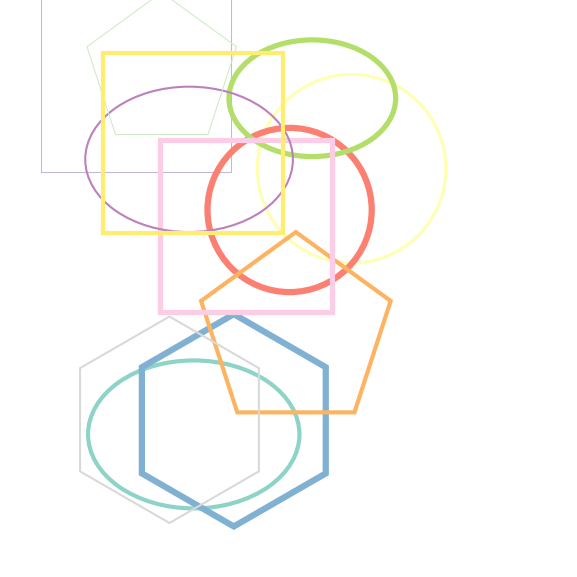[{"shape": "oval", "thickness": 2, "radius": 0.92, "center": [0.335, 0.247]}, {"shape": "circle", "thickness": 1.5, "radius": 0.82, "center": [0.609, 0.707]}, {"shape": "square", "thickness": 0.5, "radius": 0.82, "center": [0.235, 0.867]}, {"shape": "circle", "thickness": 3, "radius": 0.71, "center": [0.501, 0.636]}, {"shape": "hexagon", "thickness": 3, "radius": 0.92, "center": [0.405, 0.271]}, {"shape": "pentagon", "thickness": 2, "radius": 0.86, "center": [0.512, 0.425]}, {"shape": "oval", "thickness": 2.5, "radius": 0.72, "center": [0.541, 0.829]}, {"shape": "square", "thickness": 2.5, "radius": 0.75, "center": [0.426, 0.607]}, {"shape": "hexagon", "thickness": 1, "radius": 0.89, "center": [0.293, 0.272]}, {"shape": "oval", "thickness": 1, "radius": 0.9, "center": [0.327, 0.723]}, {"shape": "pentagon", "thickness": 0.5, "radius": 0.68, "center": [0.28, 0.876]}, {"shape": "square", "thickness": 2, "radius": 0.78, "center": [0.334, 0.751]}]